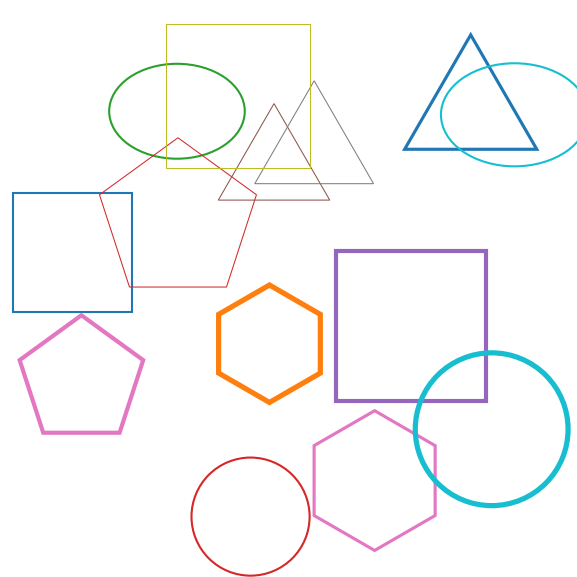[{"shape": "triangle", "thickness": 1.5, "radius": 0.66, "center": [0.815, 0.807]}, {"shape": "square", "thickness": 1, "radius": 0.51, "center": [0.125, 0.561]}, {"shape": "hexagon", "thickness": 2.5, "radius": 0.51, "center": [0.467, 0.404]}, {"shape": "oval", "thickness": 1, "radius": 0.59, "center": [0.306, 0.806]}, {"shape": "circle", "thickness": 1, "radius": 0.51, "center": [0.434, 0.105]}, {"shape": "pentagon", "thickness": 0.5, "radius": 0.71, "center": [0.308, 0.618]}, {"shape": "square", "thickness": 2, "radius": 0.65, "center": [0.711, 0.435]}, {"shape": "triangle", "thickness": 0.5, "radius": 0.56, "center": [0.475, 0.708]}, {"shape": "pentagon", "thickness": 2, "radius": 0.56, "center": [0.141, 0.341]}, {"shape": "hexagon", "thickness": 1.5, "radius": 0.61, "center": [0.649, 0.167]}, {"shape": "triangle", "thickness": 0.5, "radius": 0.59, "center": [0.544, 0.74]}, {"shape": "square", "thickness": 0.5, "radius": 0.62, "center": [0.411, 0.832]}, {"shape": "circle", "thickness": 2.5, "radius": 0.66, "center": [0.851, 0.256]}, {"shape": "oval", "thickness": 1, "radius": 0.64, "center": [0.891, 0.8]}]